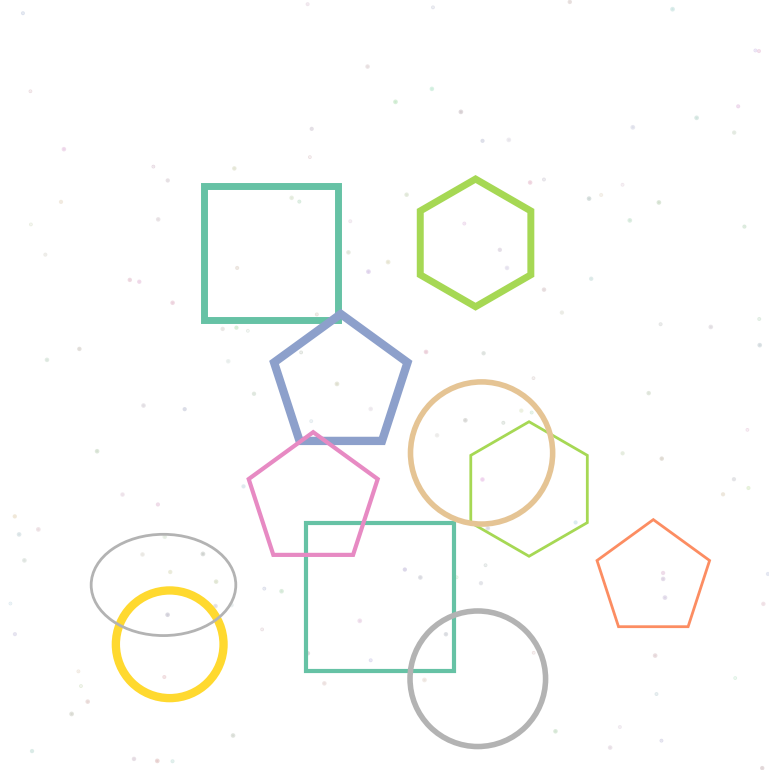[{"shape": "square", "thickness": 2.5, "radius": 0.43, "center": [0.352, 0.672]}, {"shape": "square", "thickness": 1.5, "radius": 0.48, "center": [0.494, 0.224]}, {"shape": "pentagon", "thickness": 1, "radius": 0.38, "center": [0.848, 0.248]}, {"shape": "pentagon", "thickness": 3, "radius": 0.46, "center": [0.443, 0.501]}, {"shape": "pentagon", "thickness": 1.5, "radius": 0.44, "center": [0.407, 0.351]}, {"shape": "hexagon", "thickness": 2.5, "radius": 0.41, "center": [0.618, 0.685]}, {"shape": "hexagon", "thickness": 1, "radius": 0.44, "center": [0.687, 0.365]}, {"shape": "circle", "thickness": 3, "radius": 0.35, "center": [0.22, 0.163]}, {"shape": "circle", "thickness": 2, "radius": 0.46, "center": [0.625, 0.412]}, {"shape": "circle", "thickness": 2, "radius": 0.44, "center": [0.621, 0.118]}, {"shape": "oval", "thickness": 1, "radius": 0.47, "center": [0.212, 0.24]}]